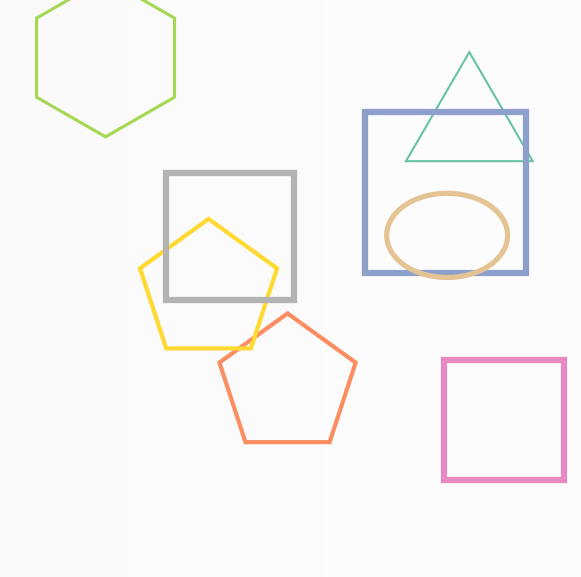[{"shape": "triangle", "thickness": 1, "radius": 0.63, "center": [0.807, 0.783]}, {"shape": "pentagon", "thickness": 2, "radius": 0.62, "center": [0.495, 0.333]}, {"shape": "square", "thickness": 3, "radius": 0.7, "center": [0.766, 0.665]}, {"shape": "square", "thickness": 3, "radius": 0.52, "center": [0.867, 0.272]}, {"shape": "hexagon", "thickness": 1.5, "radius": 0.69, "center": [0.182, 0.899]}, {"shape": "pentagon", "thickness": 2, "radius": 0.62, "center": [0.359, 0.496]}, {"shape": "oval", "thickness": 2.5, "radius": 0.52, "center": [0.769, 0.592]}, {"shape": "square", "thickness": 3, "radius": 0.55, "center": [0.396, 0.59]}]